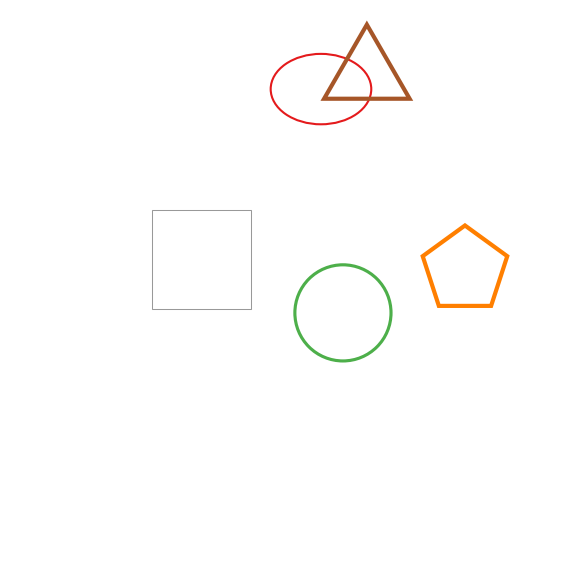[{"shape": "oval", "thickness": 1, "radius": 0.44, "center": [0.556, 0.845]}, {"shape": "circle", "thickness": 1.5, "radius": 0.42, "center": [0.594, 0.457]}, {"shape": "pentagon", "thickness": 2, "radius": 0.38, "center": [0.805, 0.532]}, {"shape": "triangle", "thickness": 2, "radius": 0.43, "center": [0.635, 0.871]}, {"shape": "square", "thickness": 0.5, "radius": 0.43, "center": [0.349, 0.549]}]